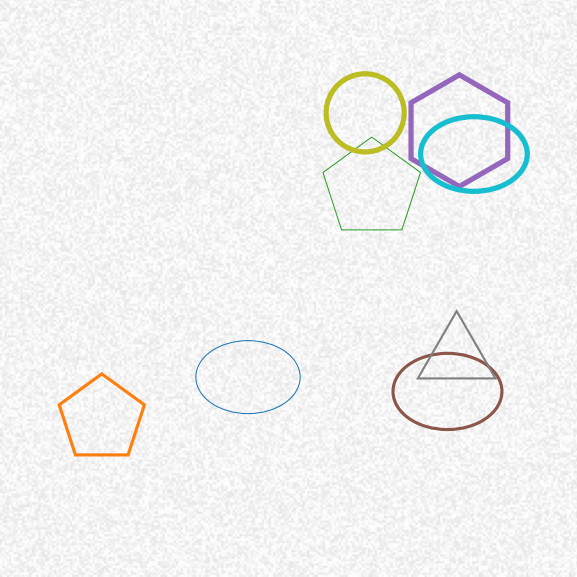[{"shape": "oval", "thickness": 0.5, "radius": 0.45, "center": [0.429, 0.346]}, {"shape": "pentagon", "thickness": 1.5, "radius": 0.39, "center": [0.176, 0.274]}, {"shape": "pentagon", "thickness": 0.5, "radius": 0.44, "center": [0.644, 0.673]}, {"shape": "hexagon", "thickness": 2.5, "radius": 0.48, "center": [0.795, 0.773]}, {"shape": "oval", "thickness": 1.5, "radius": 0.47, "center": [0.775, 0.321]}, {"shape": "triangle", "thickness": 1, "radius": 0.39, "center": [0.791, 0.383]}, {"shape": "circle", "thickness": 2.5, "radius": 0.34, "center": [0.632, 0.804]}, {"shape": "oval", "thickness": 2.5, "radius": 0.46, "center": [0.821, 0.732]}]